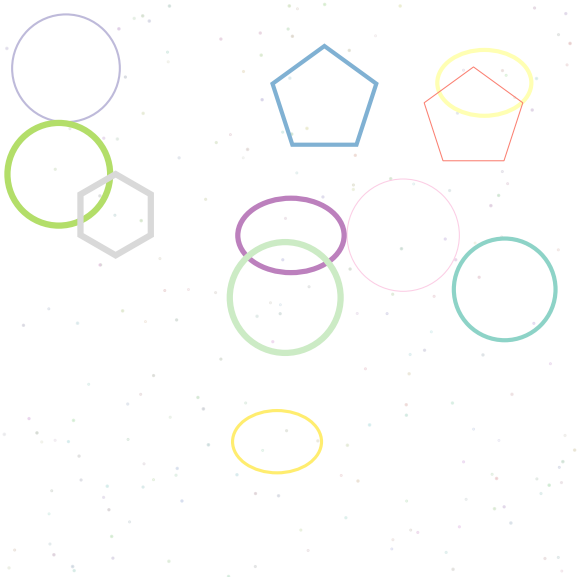[{"shape": "circle", "thickness": 2, "radius": 0.44, "center": [0.874, 0.498]}, {"shape": "oval", "thickness": 2, "radius": 0.41, "center": [0.839, 0.856]}, {"shape": "circle", "thickness": 1, "radius": 0.47, "center": [0.114, 0.881]}, {"shape": "pentagon", "thickness": 0.5, "radius": 0.45, "center": [0.82, 0.793]}, {"shape": "pentagon", "thickness": 2, "radius": 0.47, "center": [0.562, 0.825]}, {"shape": "circle", "thickness": 3, "radius": 0.44, "center": [0.102, 0.697]}, {"shape": "circle", "thickness": 0.5, "radius": 0.49, "center": [0.698, 0.592]}, {"shape": "hexagon", "thickness": 3, "radius": 0.35, "center": [0.2, 0.627]}, {"shape": "oval", "thickness": 2.5, "radius": 0.46, "center": [0.504, 0.591]}, {"shape": "circle", "thickness": 3, "radius": 0.48, "center": [0.494, 0.484]}, {"shape": "oval", "thickness": 1.5, "radius": 0.39, "center": [0.48, 0.234]}]